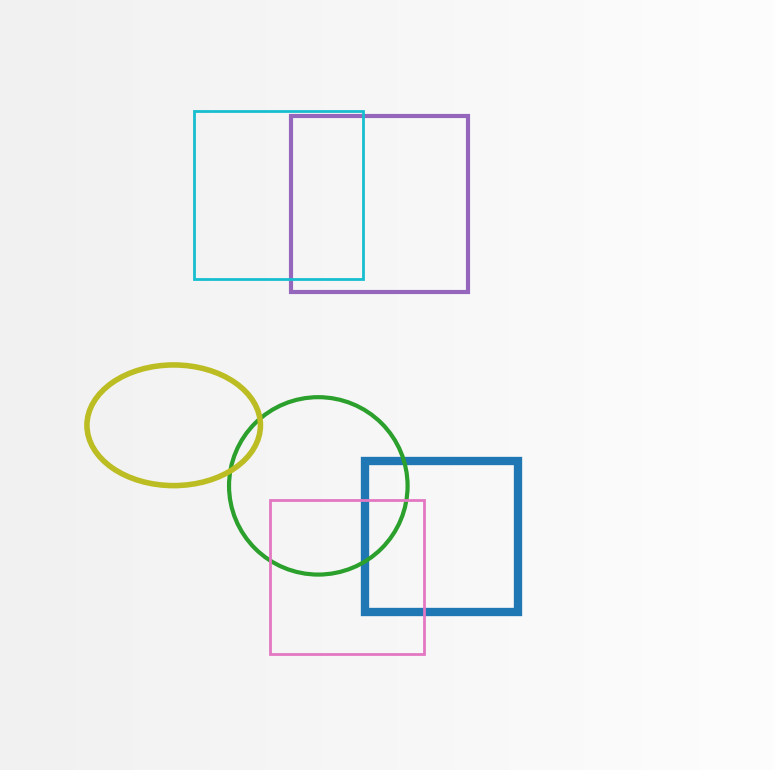[{"shape": "square", "thickness": 3, "radius": 0.49, "center": [0.57, 0.303]}, {"shape": "circle", "thickness": 1.5, "radius": 0.58, "center": [0.411, 0.369]}, {"shape": "square", "thickness": 1.5, "radius": 0.57, "center": [0.49, 0.735]}, {"shape": "square", "thickness": 1, "radius": 0.5, "center": [0.448, 0.251]}, {"shape": "oval", "thickness": 2, "radius": 0.56, "center": [0.224, 0.448]}, {"shape": "square", "thickness": 1, "radius": 0.54, "center": [0.359, 0.746]}]